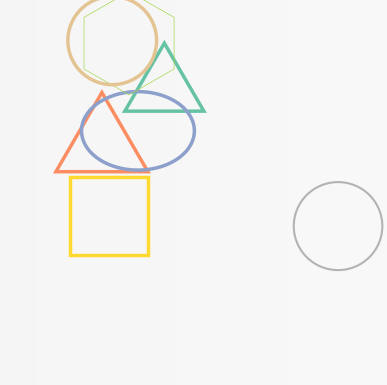[{"shape": "triangle", "thickness": 2.5, "radius": 0.59, "center": [0.424, 0.77]}, {"shape": "triangle", "thickness": 2.5, "radius": 0.69, "center": [0.263, 0.623]}, {"shape": "oval", "thickness": 2.5, "radius": 0.73, "center": [0.356, 0.66]}, {"shape": "hexagon", "thickness": 0.5, "radius": 0.67, "center": [0.333, 0.888]}, {"shape": "square", "thickness": 2.5, "radius": 0.51, "center": [0.28, 0.439]}, {"shape": "circle", "thickness": 2.5, "radius": 0.57, "center": [0.29, 0.895]}, {"shape": "circle", "thickness": 1.5, "radius": 0.57, "center": [0.872, 0.413]}]